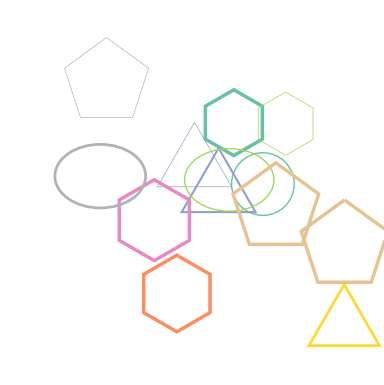[{"shape": "circle", "thickness": 1, "radius": 0.41, "center": [0.683, 0.522]}, {"shape": "hexagon", "thickness": 2.5, "radius": 0.43, "center": [0.607, 0.681]}, {"shape": "hexagon", "thickness": 2.5, "radius": 0.5, "center": [0.459, 0.238]}, {"shape": "triangle", "thickness": 1.5, "radius": 0.55, "center": [0.568, 0.505]}, {"shape": "triangle", "thickness": 0.5, "radius": 0.56, "center": [0.505, 0.571]}, {"shape": "hexagon", "thickness": 2.5, "radius": 0.53, "center": [0.401, 0.428]}, {"shape": "hexagon", "thickness": 0.5, "radius": 0.41, "center": [0.742, 0.679]}, {"shape": "oval", "thickness": 1, "radius": 0.58, "center": [0.595, 0.533]}, {"shape": "triangle", "thickness": 2, "radius": 0.53, "center": [0.894, 0.155]}, {"shape": "pentagon", "thickness": 2.5, "radius": 0.59, "center": [0.717, 0.46]}, {"shape": "pentagon", "thickness": 2.5, "radius": 0.59, "center": [0.895, 0.362]}, {"shape": "pentagon", "thickness": 0.5, "radius": 0.57, "center": [0.277, 0.787]}, {"shape": "oval", "thickness": 2, "radius": 0.59, "center": [0.26, 0.542]}]